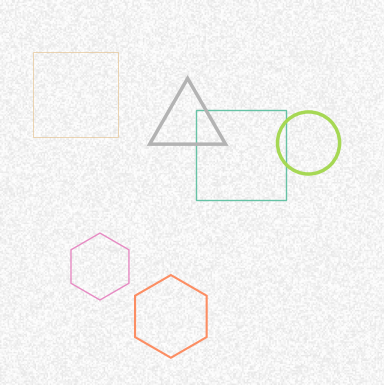[{"shape": "square", "thickness": 1, "radius": 0.58, "center": [0.626, 0.598]}, {"shape": "hexagon", "thickness": 1.5, "radius": 0.54, "center": [0.444, 0.178]}, {"shape": "hexagon", "thickness": 1, "radius": 0.43, "center": [0.26, 0.308]}, {"shape": "circle", "thickness": 2.5, "radius": 0.4, "center": [0.801, 0.629]}, {"shape": "square", "thickness": 0.5, "radius": 0.55, "center": [0.197, 0.754]}, {"shape": "triangle", "thickness": 2.5, "radius": 0.57, "center": [0.487, 0.683]}]